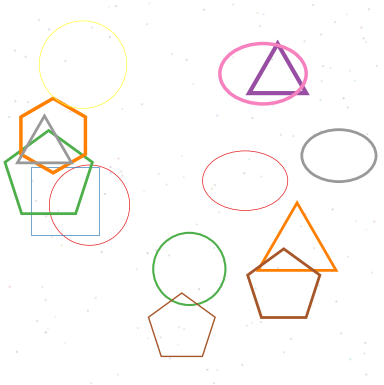[{"shape": "oval", "thickness": 0.5, "radius": 0.55, "center": [0.637, 0.531]}, {"shape": "circle", "thickness": 0.5, "radius": 0.52, "center": [0.233, 0.467]}, {"shape": "square", "thickness": 0.5, "radius": 0.44, "center": [0.168, 0.479]}, {"shape": "pentagon", "thickness": 2, "radius": 0.6, "center": [0.126, 0.542]}, {"shape": "circle", "thickness": 1.5, "radius": 0.47, "center": [0.492, 0.301]}, {"shape": "triangle", "thickness": 3, "radius": 0.43, "center": [0.721, 0.801]}, {"shape": "triangle", "thickness": 2, "radius": 0.58, "center": [0.772, 0.356]}, {"shape": "hexagon", "thickness": 2.5, "radius": 0.48, "center": [0.138, 0.648]}, {"shape": "circle", "thickness": 0.5, "radius": 0.57, "center": [0.216, 0.832]}, {"shape": "pentagon", "thickness": 2, "radius": 0.49, "center": [0.737, 0.255]}, {"shape": "pentagon", "thickness": 1, "radius": 0.45, "center": [0.472, 0.148]}, {"shape": "oval", "thickness": 2.5, "radius": 0.56, "center": [0.683, 0.809]}, {"shape": "triangle", "thickness": 2, "radius": 0.41, "center": [0.115, 0.618]}, {"shape": "oval", "thickness": 2, "radius": 0.48, "center": [0.88, 0.596]}]